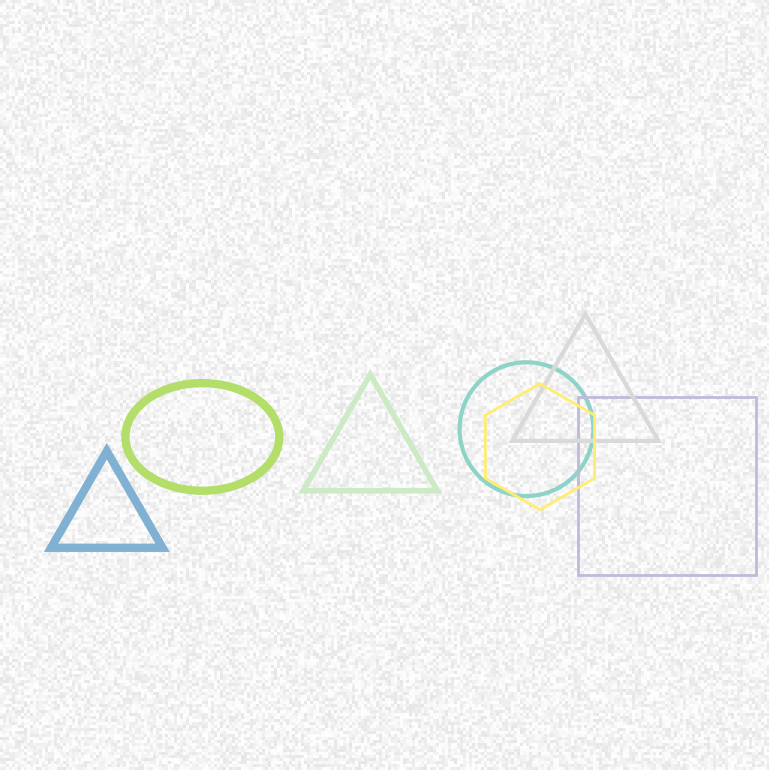[{"shape": "circle", "thickness": 1.5, "radius": 0.43, "center": [0.684, 0.443]}, {"shape": "square", "thickness": 1, "radius": 0.58, "center": [0.866, 0.369]}, {"shape": "triangle", "thickness": 3, "radius": 0.42, "center": [0.139, 0.33]}, {"shape": "oval", "thickness": 3, "radius": 0.5, "center": [0.263, 0.433]}, {"shape": "triangle", "thickness": 1.5, "radius": 0.55, "center": [0.76, 0.482]}, {"shape": "triangle", "thickness": 2, "radius": 0.5, "center": [0.481, 0.413]}, {"shape": "hexagon", "thickness": 1, "radius": 0.41, "center": [0.701, 0.42]}]